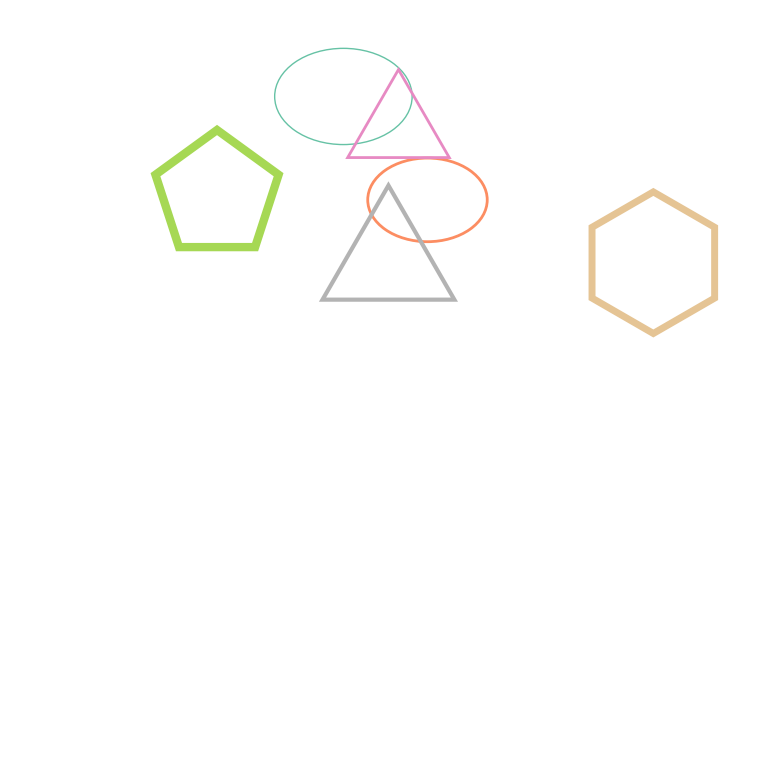[{"shape": "oval", "thickness": 0.5, "radius": 0.45, "center": [0.446, 0.875]}, {"shape": "oval", "thickness": 1, "radius": 0.39, "center": [0.555, 0.74]}, {"shape": "triangle", "thickness": 1, "radius": 0.38, "center": [0.517, 0.833]}, {"shape": "pentagon", "thickness": 3, "radius": 0.42, "center": [0.282, 0.747]}, {"shape": "hexagon", "thickness": 2.5, "radius": 0.46, "center": [0.848, 0.659]}, {"shape": "triangle", "thickness": 1.5, "radius": 0.49, "center": [0.504, 0.66]}]